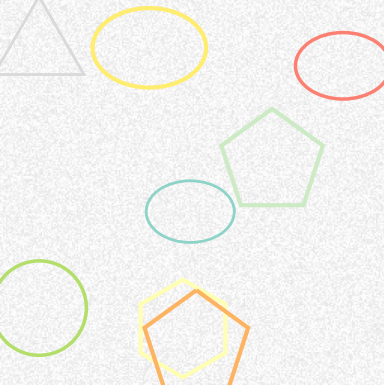[{"shape": "oval", "thickness": 2, "radius": 0.57, "center": [0.494, 0.45]}, {"shape": "hexagon", "thickness": 3, "radius": 0.63, "center": [0.475, 0.147]}, {"shape": "oval", "thickness": 2.5, "radius": 0.62, "center": [0.891, 0.829]}, {"shape": "pentagon", "thickness": 3, "radius": 0.71, "center": [0.51, 0.105]}, {"shape": "circle", "thickness": 2.5, "radius": 0.61, "center": [0.102, 0.2]}, {"shape": "triangle", "thickness": 2, "radius": 0.68, "center": [0.101, 0.874]}, {"shape": "pentagon", "thickness": 3, "radius": 0.69, "center": [0.707, 0.579]}, {"shape": "oval", "thickness": 3, "radius": 0.74, "center": [0.388, 0.876]}]